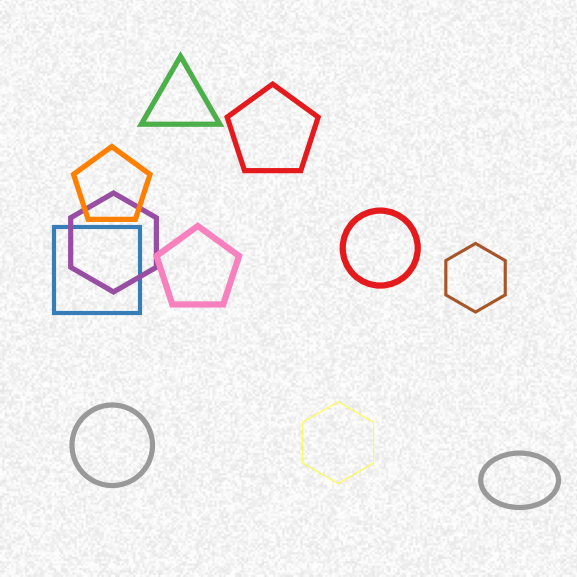[{"shape": "pentagon", "thickness": 2.5, "radius": 0.41, "center": [0.472, 0.771]}, {"shape": "circle", "thickness": 3, "radius": 0.32, "center": [0.658, 0.57]}, {"shape": "square", "thickness": 2, "radius": 0.37, "center": [0.168, 0.531]}, {"shape": "triangle", "thickness": 2.5, "radius": 0.39, "center": [0.313, 0.823]}, {"shape": "hexagon", "thickness": 2.5, "radius": 0.43, "center": [0.197, 0.579]}, {"shape": "pentagon", "thickness": 2.5, "radius": 0.35, "center": [0.194, 0.676]}, {"shape": "hexagon", "thickness": 0.5, "radius": 0.35, "center": [0.586, 0.233]}, {"shape": "hexagon", "thickness": 1.5, "radius": 0.3, "center": [0.823, 0.518]}, {"shape": "pentagon", "thickness": 3, "radius": 0.38, "center": [0.342, 0.533]}, {"shape": "circle", "thickness": 2.5, "radius": 0.35, "center": [0.194, 0.228]}, {"shape": "oval", "thickness": 2.5, "radius": 0.34, "center": [0.9, 0.167]}]